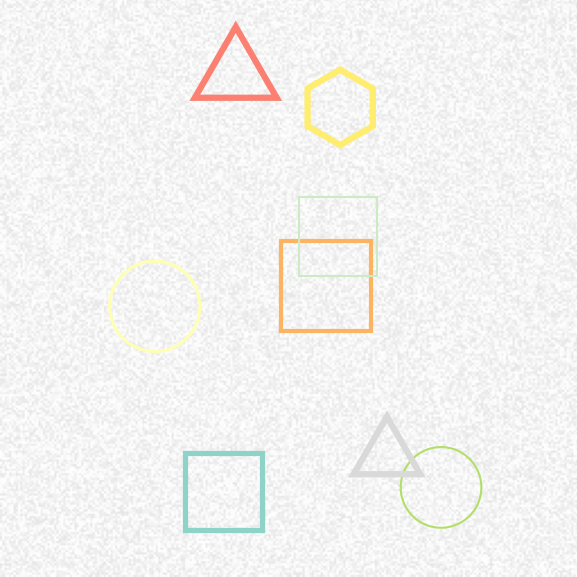[{"shape": "square", "thickness": 2.5, "radius": 0.33, "center": [0.387, 0.149]}, {"shape": "circle", "thickness": 1.5, "radius": 0.39, "center": [0.268, 0.469]}, {"shape": "triangle", "thickness": 3, "radius": 0.41, "center": [0.408, 0.871]}, {"shape": "square", "thickness": 2, "radius": 0.39, "center": [0.565, 0.504]}, {"shape": "circle", "thickness": 1, "radius": 0.35, "center": [0.764, 0.155]}, {"shape": "triangle", "thickness": 3, "radius": 0.33, "center": [0.67, 0.211]}, {"shape": "square", "thickness": 1, "radius": 0.34, "center": [0.585, 0.589]}, {"shape": "hexagon", "thickness": 3, "radius": 0.33, "center": [0.589, 0.813]}]